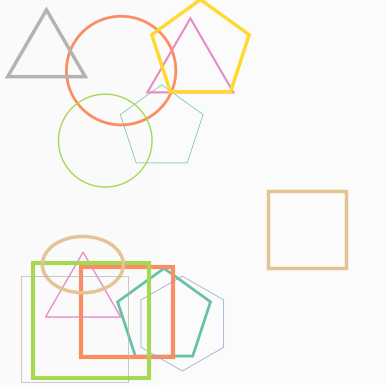[{"shape": "pentagon", "thickness": 0.5, "radius": 0.56, "center": [0.417, 0.668]}, {"shape": "pentagon", "thickness": 2, "radius": 0.63, "center": [0.423, 0.177]}, {"shape": "circle", "thickness": 2, "radius": 0.71, "center": [0.313, 0.817]}, {"shape": "square", "thickness": 3, "radius": 0.59, "center": [0.328, 0.19]}, {"shape": "hexagon", "thickness": 0.5, "radius": 0.62, "center": [0.47, 0.16]}, {"shape": "triangle", "thickness": 1.5, "radius": 0.64, "center": [0.491, 0.824]}, {"shape": "triangle", "thickness": 1, "radius": 0.56, "center": [0.215, 0.233]}, {"shape": "square", "thickness": 3, "radius": 0.75, "center": [0.236, 0.168]}, {"shape": "circle", "thickness": 1, "radius": 0.6, "center": [0.272, 0.635]}, {"shape": "pentagon", "thickness": 2.5, "radius": 0.66, "center": [0.517, 0.869]}, {"shape": "oval", "thickness": 2.5, "radius": 0.52, "center": [0.214, 0.313]}, {"shape": "square", "thickness": 2.5, "radius": 0.5, "center": [0.793, 0.404]}, {"shape": "triangle", "thickness": 2.5, "radius": 0.58, "center": [0.12, 0.859]}, {"shape": "square", "thickness": 0.5, "radius": 0.69, "center": [0.193, 0.146]}]